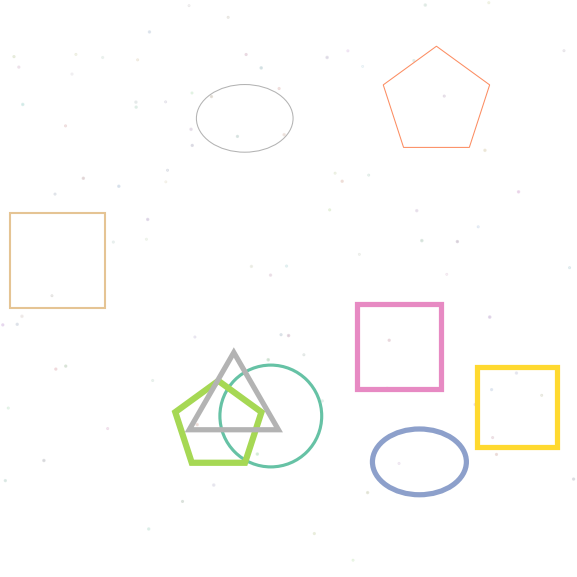[{"shape": "circle", "thickness": 1.5, "radius": 0.44, "center": [0.469, 0.279]}, {"shape": "pentagon", "thickness": 0.5, "radius": 0.48, "center": [0.756, 0.822]}, {"shape": "oval", "thickness": 2.5, "radius": 0.41, "center": [0.726, 0.199]}, {"shape": "square", "thickness": 2.5, "radius": 0.37, "center": [0.691, 0.399]}, {"shape": "pentagon", "thickness": 3, "radius": 0.39, "center": [0.378, 0.261]}, {"shape": "square", "thickness": 2.5, "radius": 0.35, "center": [0.896, 0.294]}, {"shape": "square", "thickness": 1, "radius": 0.41, "center": [0.1, 0.548]}, {"shape": "oval", "thickness": 0.5, "radius": 0.42, "center": [0.424, 0.794]}, {"shape": "triangle", "thickness": 2.5, "radius": 0.45, "center": [0.405, 0.3]}]